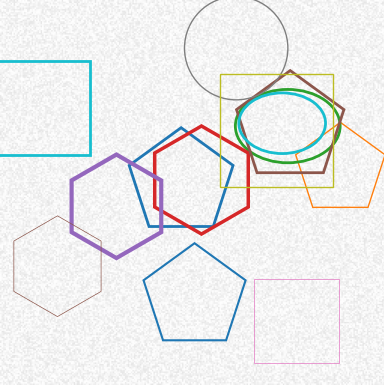[{"shape": "pentagon", "thickness": 1.5, "radius": 0.7, "center": [0.505, 0.229]}, {"shape": "pentagon", "thickness": 2, "radius": 0.71, "center": [0.47, 0.526]}, {"shape": "pentagon", "thickness": 1, "radius": 0.61, "center": [0.884, 0.56]}, {"shape": "oval", "thickness": 2, "radius": 0.68, "center": [0.747, 0.672]}, {"shape": "hexagon", "thickness": 2.5, "radius": 0.7, "center": [0.523, 0.532]}, {"shape": "hexagon", "thickness": 3, "radius": 0.67, "center": [0.302, 0.464]}, {"shape": "hexagon", "thickness": 0.5, "radius": 0.65, "center": [0.149, 0.309]}, {"shape": "pentagon", "thickness": 2, "radius": 0.73, "center": [0.754, 0.67]}, {"shape": "square", "thickness": 0.5, "radius": 0.55, "center": [0.77, 0.167]}, {"shape": "circle", "thickness": 1, "radius": 0.67, "center": [0.613, 0.875]}, {"shape": "square", "thickness": 1, "radius": 0.73, "center": [0.719, 0.662]}, {"shape": "oval", "thickness": 2, "radius": 0.56, "center": [0.733, 0.68]}, {"shape": "square", "thickness": 2, "radius": 0.61, "center": [0.111, 0.72]}]